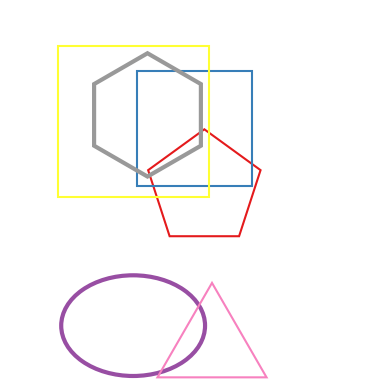[{"shape": "pentagon", "thickness": 1.5, "radius": 0.77, "center": [0.531, 0.511]}, {"shape": "square", "thickness": 1.5, "radius": 0.75, "center": [0.504, 0.666]}, {"shape": "oval", "thickness": 3, "radius": 0.93, "center": [0.346, 0.154]}, {"shape": "square", "thickness": 1.5, "radius": 0.99, "center": [0.347, 0.685]}, {"shape": "triangle", "thickness": 1.5, "radius": 0.82, "center": [0.551, 0.102]}, {"shape": "hexagon", "thickness": 3, "radius": 0.8, "center": [0.383, 0.702]}]